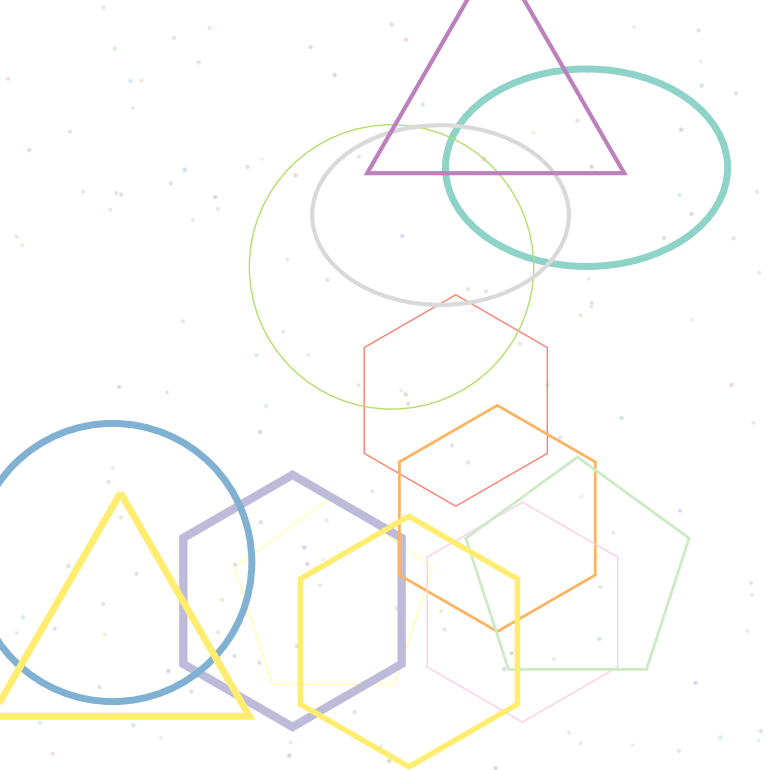[{"shape": "oval", "thickness": 2.5, "radius": 0.92, "center": [0.762, 0.782]}, {"shape": "pentagon", "thickness": 0.5, "radius": 0.68, "center": [0.433, 0.221]}, {"shape": "hexagon", "thickness": 3, "radius": 0.82, "center": [0.38, 0.22]}, {"shape": "hexagon", "thickness": 0.5, "radius": 0.69, "center": [0.592, 0.48]}, {"shape": "circle", "thickness": 2.5, "radius": 0.9, "center": [0.146, 0.269]}, {"shape": "hexagon", "thickness": 1, "radius": 0.73, "center": [0.646, 0.327]}, {"shape": "circle", "thickness": 0.5, "radius": 0.92, "center": [0.508, 0.653]}, {"shape": "hexagon", "thickness": 0.5, "radius": 0.71, "center": [0.678, 0.205]}, {"shape": "oval", "thickness": 1.5, "radius": 0.83, "center": [0.572, 0.721]}, {"shape": "triangle", "thickness": 1.5, "radius": 0.96, "center": [0.644, 0.871]}, {"shape": "pentagon", "thickness": 1, "radius": 0.76, "center": [0.75, 0.254]}, {"shape": "hexagon", "thickness": 2, "radius": 0.81, "center": [0.531, 0.167]}, {"shape": "triangle", "thickness": 2.5, "radius": 0.97, "center": [0.157, 0.166]}]